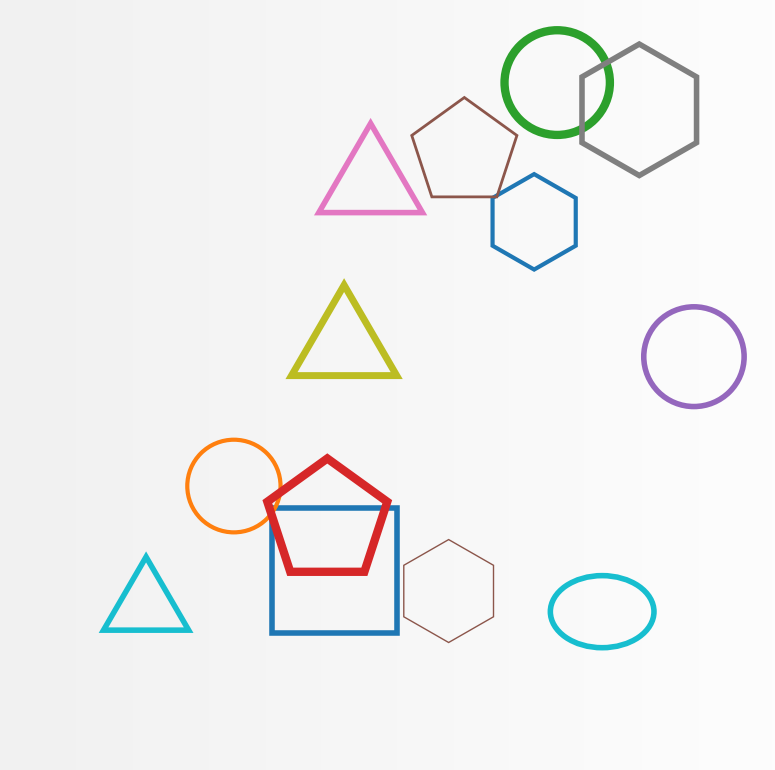[{"shape": "square", "thickness": 2, "radius": 0.4, "center": [0.431, 0.259]}, {"shape": "hexagon", "thickness": 1.5, "radius": 0.31, "center": [0.689, 0.712]}, {"shape": "circle", "thickness": 1.5, "radius": 0.3, "center": [0.302, 0.369]}, {"shape": "circle", "thickness": 3, "radius": 0.34, "center": [0.719, 0.893]}, {"shape": "pentagon", "thickness": 3, "radius": 0.41, "center": [0.422, 0.323]}, {"shape": "circle", "thickness": 2, "radius": 0.32, "center": [0.895, 0.537]}, {"shape": "pentagon", "thickness": 1, "radius": 0.36, "center": [0.599, 0.802]}, {"shape": "hexagon", "thickness": 0.5, "radius": 0.33, "center": [0.579, 0.232]}, {"shape": "triangle", "thickness": 2, "radius": 0.39, "center": [0.478, 0.762]}, {"shape": "hexagon", "thickness": 2, "radius": 0.43, "center": [0.825, 0.857]}, {"shape": "triangle", "thickness": 2.5, "radius": 0.39, "center": [0.444, 0.551]}, {"shape": "triangle", "thickness": 2, "radius": 0.32, "center": [0.188, 0.213]}, {"shape": "oval", "thickness": 2, "radius": 0.33, "center": [0.777, 0.206]}]